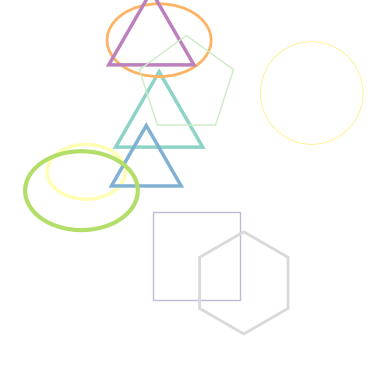[{"shape": "triangle", "thickness": 2.5, "radius": 0.65, "center": [0.413, 0.683]}, {"shape": "oval", "thickness": 2.5, "radius": 0.51, "center": [0.224, 0.554]}, {"shape": "square", "thickness": 1, "radius": 0.57, "center": [0.51, 0.335]}, {"shape": "triangle", "thickness": 2.5, "radius": 0.52, "center": [0.38, 0.569]}, {"shape": "oval", "thickness": 2, "radius": 0.68, "center": [0.413, 0.896]}, {"shape": "oval", "thickness": 3, "radius": 0.73, "center": [0.212, 0.505]}, {"shape": "hexagon", "thickness": 2, "radius": 0.66, "center": [0.633, 0.265]}, {"shape": "triangle", "thickness": 2.5, "radius": 0.64, "center": [0.393, 0.895]}, {"shape": "pentagon", "thickness": 1, "radius": 0.64, "center": [0.484, 0.779]}, {"shape": "circle", "thickness": 0.5, "radius": 0.67, "center": [0.81, 0.758]}]